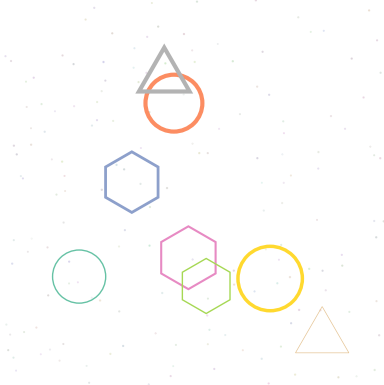[{"shape": "circle", "thickness": 1, "radius": 0.34, "center": [0.206, 0.282]}, {"shape": "circle", "thickness": 3, "radius": 0.37, "center": [0.452, 0.732]}, {"shape": "hexagon", "thickness": 2, "radius": 0.39, "center": [0.342, 0.527]}, {"shape": "hexagon", "thickness": 1.5, "radius": 0.41, "center": [0.489, 0.331]}, {"shape": "hexagon", "thickness": 1, "radius": 0.36, "center": [0.536, 0.257]}, {"shape": "circle", "thickness": 2.5, "radius": 0.42, "center": [0.702, 0.277]}, {"shape": "triangle", "thickness": 0.5, "radius": 0.4, "center": [0.837, 0.124]}, {"shape": "triangle", "thickness": 3, "radius": 0.38, "center": [0.427, 0.8]}]